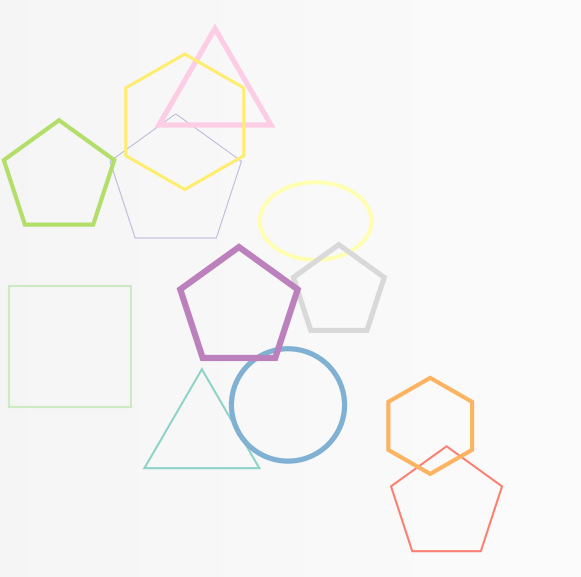[{"shape": "triangle", "thickness": 1, "radius": 0.57, "center": [0.347, 0.246]}, {"shape": "oval", "thickness": 2, "radius": 0.48, "center": [0.543, 0.616]}, {"shape": "pentagon", "thickness": 0.5, "radius": 0.59, "center": [0.302, 0.683]}, {"shape": "pentagon", "thickness": 1, "radius": 0.5, "center": [0.768, 0.126]}, {"shape": "circle", "thickness": 2.5, "radius": 0.49, "center": [0.496, 0.298]}, {"shape": "hexagon", "thickness": 2, "radius": 0.42, "center": [0.74, 0.262]}, {"shape": "pentagon", "thickness": 2, "radius": 0.5, "center": [0.102, 0.691]}, {"shape": "triangle", "thickness": 2.5, "radius": 0.56, "center": [0.37, 0.838]}, {"shape": "pentagon", "thickness": 2.5, "radius": 0.41, "center": [0.583, 0.493]}, {"shape": "pentagon", "thickness": 3, "radius": 0.53, "center": [0.411, 0.465]}, {"shape": "square", "thickness": 1, "radius": 0.52, "center": [0.121, 0.399]}, {"shape": "hexagon", "thickness": 1.5, "radius": 0.59, "center": [0.318, 0.788]}]